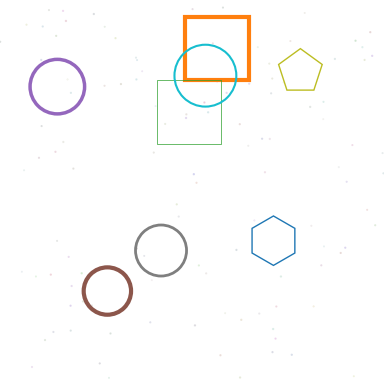[{"shape": "hexagon", "thickness": 1, "radius": 0.32, "center": [0.71, 0.375]}, {"shape": "square", "thickness": 3, "radius": 0.41, "center": [0.563, 0.874]}, {"shape": "square", "thickness": 0.5, "radius": 0.42, "center": [0.491, 0.709]}, {"shape": "circle", "thickness": 2.5, "radius": 0.35, "center": [0.149, 0.775]}, {"shape": "circle", "thickness": 3, "radius": 0.31, "center": [0.279, 0.244]}, {"shape": "circle", "thickness": 2, "radius": 0.33, "center": [0.418, 0.349]}, {"shape": "pentagon", "thickness": 1, "radius": 0.3, "center": [0.78, 0.814]}, {"shape": "circle", "thickness": 1.5, "radius": 0.4, "center": [0.533, 0.803]}]